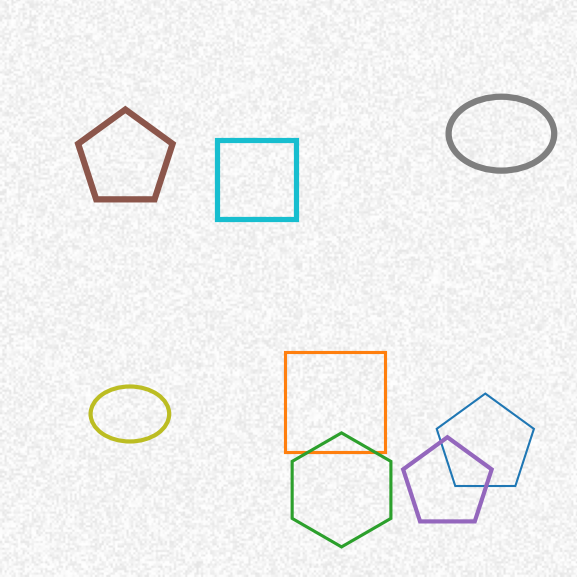[{"shape": "pentagon", "thickness": 1, "radius": 0.44, "center": [0.84, 0.229]}, {"shape": "square", "thickness": 1.5, "radius": 0.43, "center": [0.58, 0.303]}, {"shape": "hexagon", "thickness": 1.5, "radius": 0.49, "center": [0.591, 0.151]}, {"shape": "pentagon", "thickness": 2, "radius": 0.4, "center": [0.775, 0.161]}, {"shape": "pentagon", "thickness": 3, "radius": 0.43, "center": [0.217, 0.723]}, {"shape": "oval", "thickness": 3, "radius": 0.46, "center": [0.868, 0.768]}, {"shape": "oval", "thickness": 2, "radius": 0.34, "center": [0.225, 0.282]}, {"shape": "square", "thickness": 2.5, "radius": 0.34, "center": [0.444, 0.688]}]